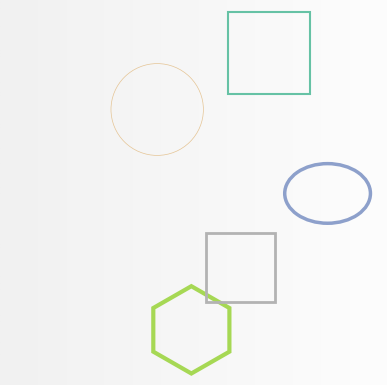[{"shape": "square", "thickness": 1.5, "radius": 0.53, "center": [0.694, 0.862]}, {"shape": "oval", "thickness": 2.5, "radius": 0.55, "center": [0.845, 0.498]}, {"shape": "hexagon", "thickness": 3, "radius": 0.57, "center": [0.494, 0.143]}, {"shape": "circle", "thickness": 0.5, "radius": 0.6, "center": [0.406, 0.716]}, {"shape": "square", "thickness": 2, "radius": 0.44, "center": [0.62, 0.306]}]